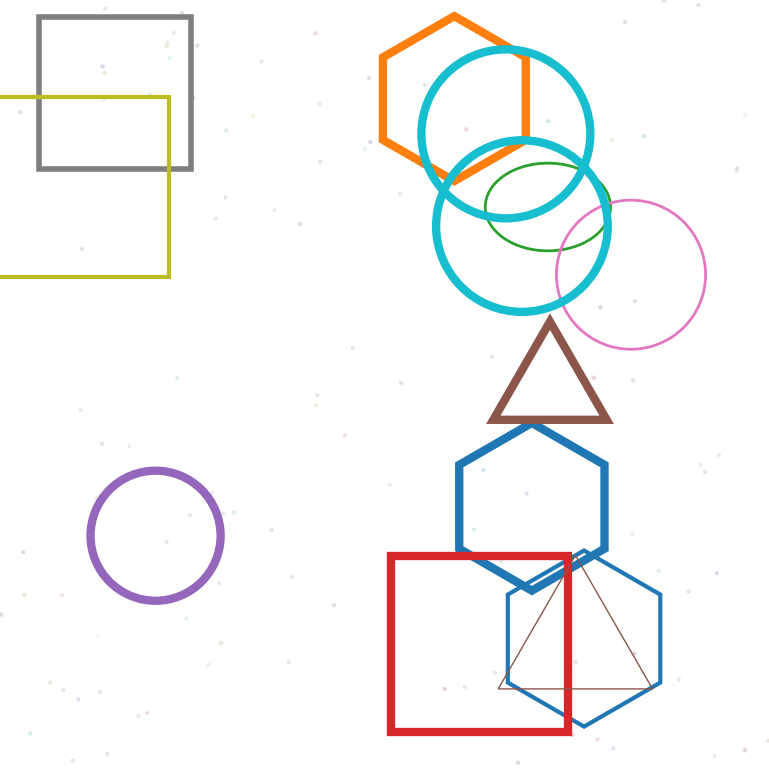[{"shape": "hexagon", "thickness": 3, "radius": 0.54, "center": [0.691, 0.342]}, {"shape": "hexagon", "thickness": 1.5, "radius": 0.57, "center": [0.759, 0.171]}, {"shape": "hexagon", "thickness": 3, "radius": 0.54, "center": [0.59, 0.872]}, {"shape": "oval", "thickness": 1, "radius": 0.41, "center": [0.712, 0.731]}, {"shape": "square", "thickness": 3, "radius": 0.57, "center": [0.623, 0.164]}, {"shape": "circle", "thickness": 3, "radius": 0.42, "center": [0.202, 0.304]}, {"shape": "triangle", "thickness": 0.5, "radius": 0.58, "center": [0.747, 0.163]}, {"shape": "triangle", "thickness": 3, "radius": 0.42, "center": [0.714, 0.497]}, {"shape": "circle", "thickness": 1, "radius": 0.48, "center": [0.819, 0.643]}, {"shape": "square", "thickness": 2, "radius": 0.49, "center": [0.149, 0.879]}, {"shape": "square", "thickness": 1.5, "radius": 0.59, "center": [0.102, 0.757]}, {"shape": "circle", "thickness": 3, "radius": 0.56, "center": [0.678, 0.706]}, {"shape": "circle", "thickness": 3, "radius": 0.55, "center": [0.657, 0.826]}]